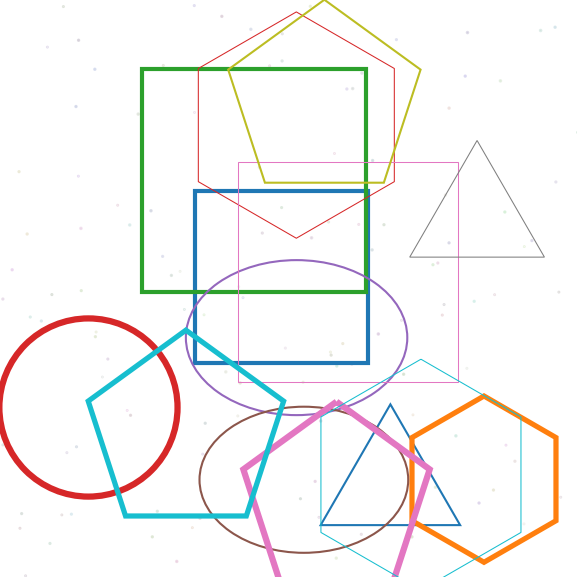[{"shape": "square", "thickness": 2, "radius": 0.75, "center": [0.487, 0.519]}, {"shape": "triangle", "thickness": 1, "radius": 0.7, "center": [0.676, 0.16]}, {"shape": "hexagon", "thickness": 2.5, "radius": 0.72, "center": [0.838, 0.169]}, {"shape": "square", "thickness": 2, "radius": 0.97, "center": [0.44, 0.687]}, {"shape": "hexagon", "thickness": 0.5, "radius": 0.98, "center": [0.513, 0.783]}, {"shape": "circle", "thickness": 3, "radius": 0.77, "center": [0.153, 0.293]}, {"shape": "oval", "thickness": 1, "radius": 0.96, "center": [0.514, 0.415]}, {"shape": "oval", "thickness": 1, "radius": 0.9, "center": [0.526, 0.168]}, {"shape": "pentagon", "thickness": 3, "radius": 0.85, "center": [0.583, 0.134]}, {"shape": "square", "thickness": 0.5, "radius": 0.95, "center": [0.602, 0.528]}, {"shape": "triangle", "thickness": 0.5, "radius": 0.67, "center": [0.826, 0.621]}, {"shape": "pentagon", "thickness": 1, "radius": 0.88, "center": [0.562, 0.824]}, {"shape": "hexagon", "thickness": 0.5, "radius": 1.0, "center": [0.729, 0.177]}, {"shape": "pentagon", "thickness": 2.5, "radius": 0.89, "center": [0.322, 0.25]}]